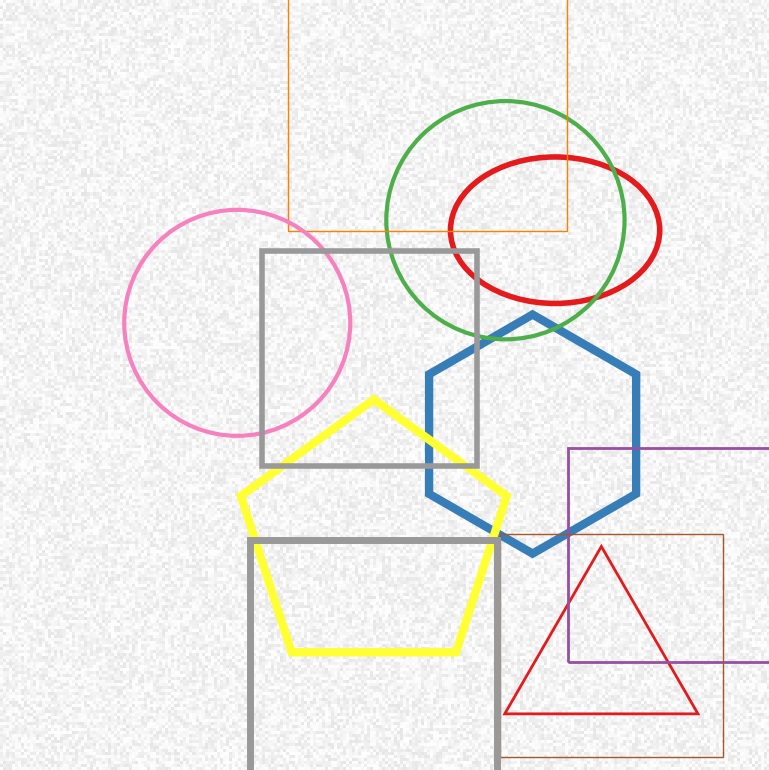[{"shape": "triangle", "thickness": 1, "radius": 0.72, "center": [0.781, 0.145]}, {"shape": "oval", "thickness": 2, "radius": 0.68, "center": [0.721, 0.701]}, {"shape": "hexagon", "thickness": 3, "radius": 0.78, "center": [0.692, 0.436]}, {"shape": "circle", "thickness": 1.5, "radius": 0.77, "center": [0.656, 0.714]}, {"shape": "square", "thickness": 1, "radius": 0.69, "center": [0.877, 0.279]}, {"shape": "square", "thickness": 0.5, "radius": 0.91, "center": [0.555, 0.881]}, {"shape": "pentagon", "thickness": 3, "radius": 0.91, "center": [0.485, 0.3]}, {"shape": "square", "thickness": 0.5, "radius": 0.73, "center": [0.794, 0.162]}, {"shape": "circle", "thickness": 1.5, "radius": 0.73, "center": [0.308, 0.581]}, {"shape": "square", "thickness": 2, "radius": 0.7, "center": [0.48, 0.535]}, {"shape": "square", "thickness": 2.5, "radius": 0.8, "center": [0.486, 0.139]}]